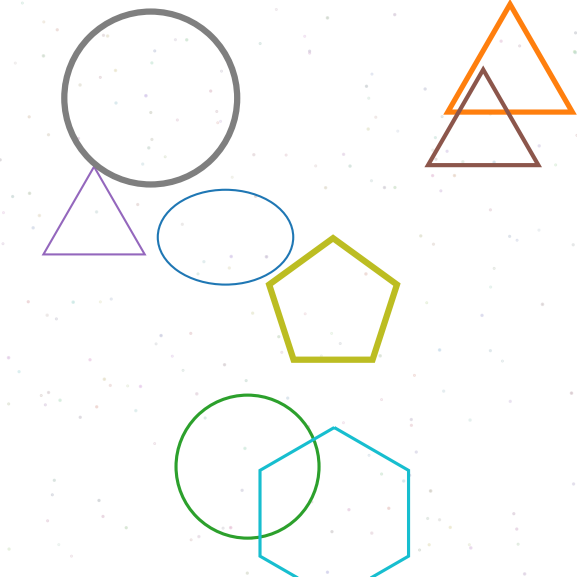[{"shape": "oval", "thickness": 1, "radius": 0.59, "center": [0.39, 0.588]}, {"shape": "triangle", "thickness": 2.5, "radius": 0.62, "center": [0.883, 0.867]}, {"shape": "circle", "thickness": 1.5, "radius": 0.62, "center": [0.429, 0.191]}, {"shape": "triangle", "thickness": 1, "radius": 0.51, "center": [0.163, 0.609]}, {"shape": "triangle", "thickness": 2, "radius": 0.55, "center": [0.837, 0.768]}, {"shape": "circle", "thickness": 3, "radius": 0.75, "center": [0.261, 0.829]}, {"shape": "pentagon", "thickness": 3, "radius": 0.58, "center": [0.577, 0.47]}, {"shape": "hexagon", "thickness": 1.5, "radius": 0.74, "center": [0.579, 0.11]}]